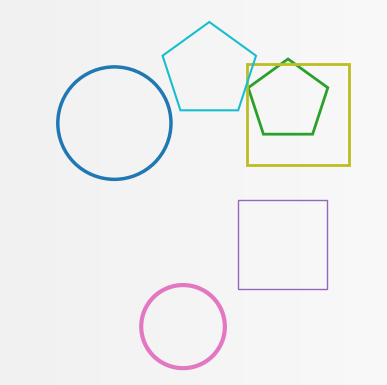[{"shape": "circle", "thickness": 2.5, "radius": 0.73, "center": [0.295, 0.68]}, {"shape": "pentagon", "thickness": 2, "radius": 0.54, "center": [0.743, 0.739]}, {"shape": "square", "thickness": 1, "radius": 0.58, "center": [0.729, 0.366]}, {"shape": "circle", "thickness": 3, "radius": 0.54, "center": [0.472, 0.152]}, {"shape": "square", "thickness": 2, "radius": 0.65, "center": [0.769, 0.703]}, {"shape": "pentagon", "thickness": 1.5, "radius": 0.63, "center": [0.54, 0.816]}]